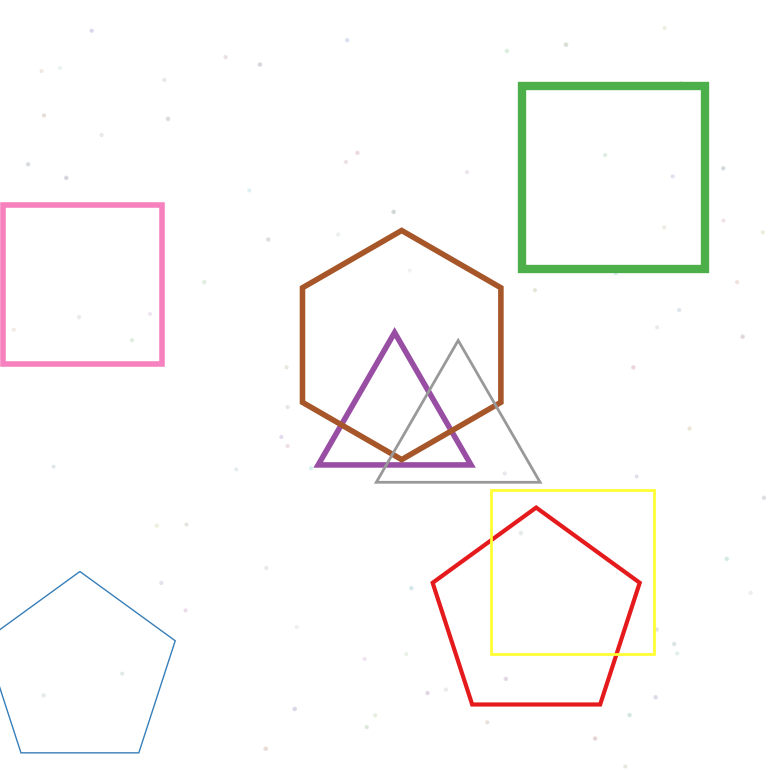[{"shape": "pentagon", "thickness": 1.5, "radius": 0.71, "center": [0.696, 0.199]}, {"shape": "pentagon", "thickness": 0.5, "radius": 0.65, "center": [0.104, 0.128]}, {"shape": "square", "thickness": 3, "radius": 0.6, "center": [0.797, 0.769]}, {"shape": "triangle", "thickness": 2, "radius": 0.57, "center": [0.512, 0.453]}, {"shape": "square", "thickness": 1, "radius": 0.53, "center": [0.744, 0.257]}, {"shape": "hexagon", "thickness": 2, "radius": 0.74, "center": [0.522, 0.552]}, {"shape": "square", "thickness": 2, "radius": 0.52, "center": [0.107, 0.63]}, {"shape": "triangle", "thickness": 1, "radius": 0.61, "center": [0.595, 0.435]}]